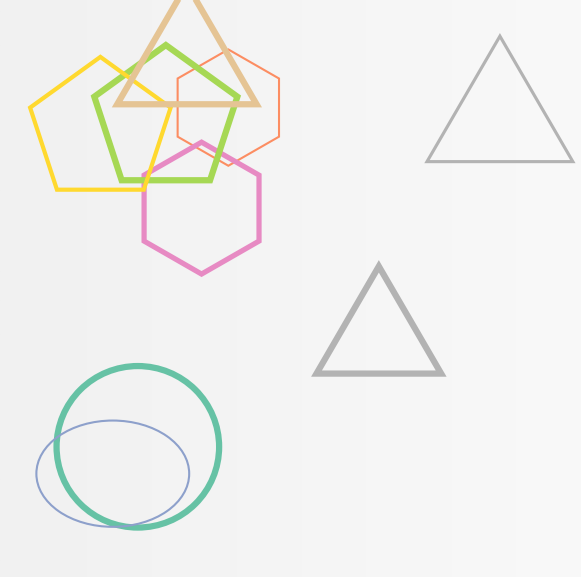[{"shape": "circle", "thickness": 3, "radius": 0.7, "center": [0.237, 0.225]}, {"shape": "hexagon", "thickness": 1, "radius": 0.5, "center": [0.393, 0.813]}, {"shape": "oval", "thickness": 1, "radius": 0.66, "center": [0.194, 0.179]}, {"shape": "hexagon", "thickness": 2.5, "radius": 0.57, "center": [0.347, 0.639]}, {"shape": "pentagon", "thickness": 3, "radius": 0.65, "center": [0.285, 0.792]}, {"shape": "pentagon", "thickness": 2, "radius": 0.64, "center": [0.173, 0.773]}, {"shape": "triangle", "thickness": 3, "radius": 0.69, "center": [0.322, 0.888]}, {"shape": "triangle", "thickness": 3, "radius": 0.62, "center": [0.652, 0.414]}, {"shape": "triangle", "thickness": 1.5, "radius": 0.72, "center": [0.86, 0.792]}]